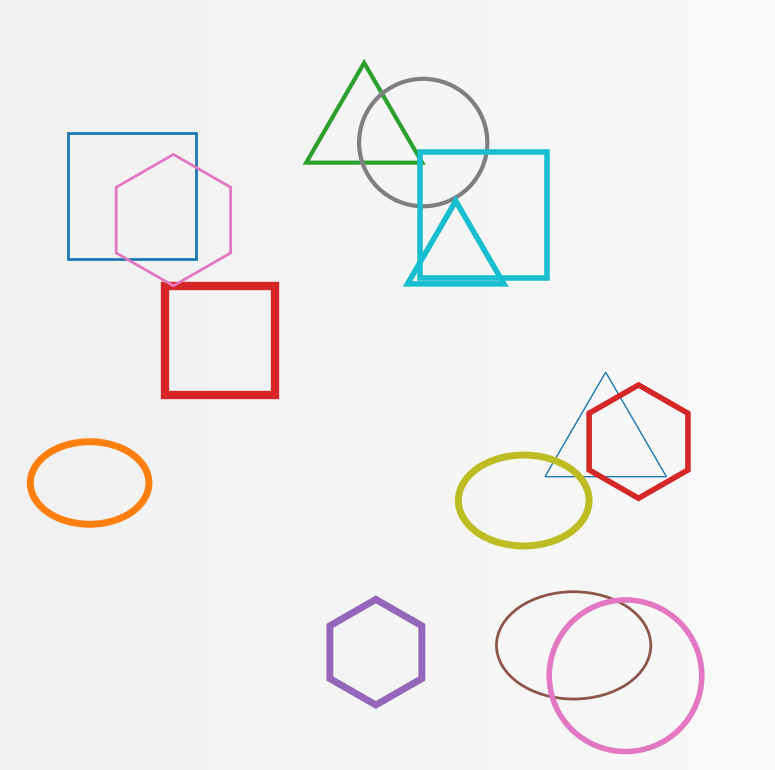[{"shape": "triangle", "thickness": 0.5, "radius": 0.45, "center": [0.782, 0.426]}, {"shape": "square", "thickness": 1, "radius": 0.41, "center": [0.17, 0.746]}, {"shape": "oval", "thickness": 2.5, "radius": 0.38, "center": [0.116, 0.373]}, {"shape": "triangle", "thickness": 1.5, "radius": 0.43, "center": [0.47, 0.832]}, {"shape": "square", "thickness": 3, "radius": 0.36, "center": [0.284, 0.558]}, {"shape": "hexagon", "thickness": 2, "radius": 0.37, "center": [0.824, 0.426]}, {"shape": "hexagon", "thickness": 2.5, "radius": 0.34, "center": [0.485, 0.153]}, {"shape": "oval", "thickness": 1, "radius": 0.5, "center": [0.74, 0.162]}, {"shape": "circle", "thickness": 2, "radius": 0.49, "center": [0.807, 0.122]}, {"shape": "hexagon", "thickness": 1, "radius": 0.43, "center": [0.224, 0.714]}, {"shape": "circle", "thickness": 1.5, "radius": 0.41, "center": [0.546, 0.815]}, {"shape": "oval", "thickness": 2.5, "radius": 0.42, "center": [0.676, 0.35]}, {"shape": "triangle", "thickness": 2, "radius": 0.36, "center": [0.588, 0.667]}, {"shape": "square", "thickness": 2, "radius": 0.41, "center": [0.624, 0.721]}]